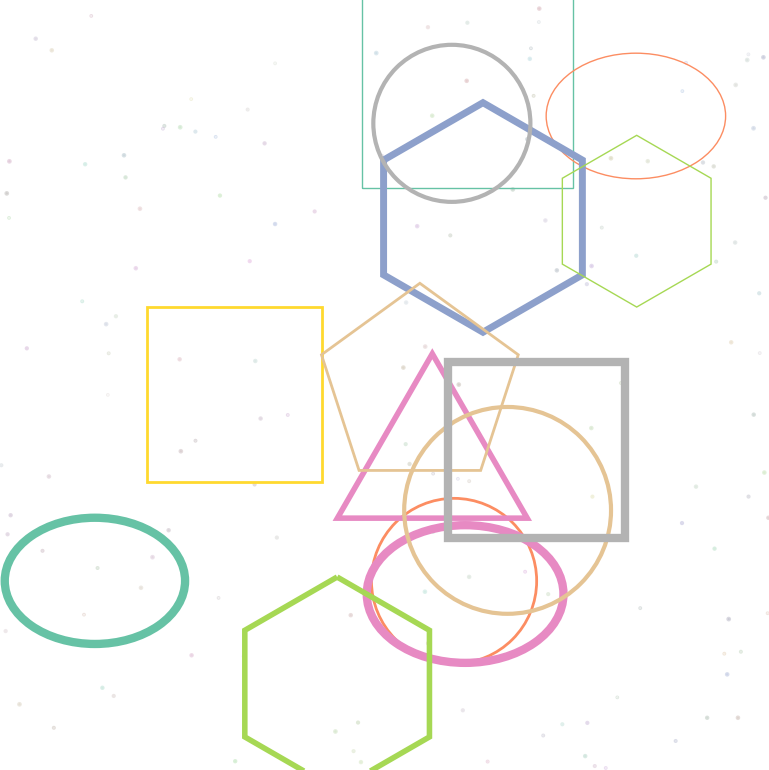[{"shape": "oval", "thickness": 3, "radius": 0.59, "center": [0.123, 0.246]}, {"shape": "square", "thickness": 0.5, "radius": 0.68, "center": [0.607, 0.893]}, {"shape": "circle", "thickness": 1, "radius": 0.54, "center": [0.59, 0.246]}, {"shape": "oval", "thickness": 0.5, "radius": 0.58, "center": [0.826, 0.849]}, {"shape": "hexagon", "thickness": 2.5, "radius": 0.75, "center": [0.627, 0.718]}, {"shape": "oval", "thickness": 3, "radius": 0.64, "center": [0.604, 0.229]}, {"shape": "triangle", "thickness": 2, "radius": 0.71, "center": [0.561, 0.398]}, {"shape": "hexagon", "thickness": 0.5, "radius": 0.56, "center": [0.827, 0.713]}, {"shape": "hexagon", "thickness": 2, "radius": 0.69, "center": [0.438, 0.112]}, {"shape": "square", "thickness": 1, "radius": 0.57, "center": [0.305, 0.487]}, {"shape": "pentagon", "thickness": 1, "radius": 0.67, "center": [0.545, 0.498]}, {"shape": "circle", "thickness": 1.5, "radius": 0.67, "center": [0.659, 0.337]}, {"shape": "square", "thickness": 3, "radius": 0.57, "center": [0.697, 0.416]}, {"shape": "circle", "thickness": 1.5, "radius": 0.51, "center": [0.587, 0.84]}]